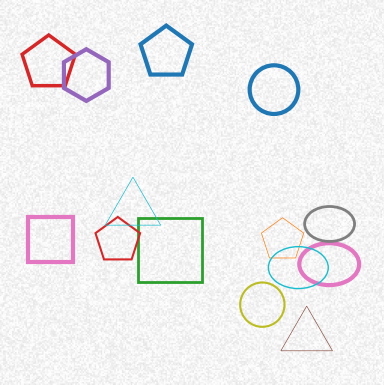[{"shape": "pentagon", "thickness": 3, "radius": 0.35, "center": [0.432, 0.863]}, {"shape": "circle", "thickness": 3, "radius": 0.32, "center": [0.712, 0.767]}, {"shape": "pentagon", "thickness": 0.5, "radius": 0.29, "center": [0.734, 0.377]}, {"shape": "square", "thickness": 2, "radius": 0.41, "center": [0.442, 0.351]}, {"shape": "pentagon", "thickness": 1.5, "radius": 0.3, "center": [0.306, 0.376]}, {"shape": "pentagon", "thickness": 2.5, "radius": 0.36, "center": [0.127, 0.836]}, {"shape": "hexagon", "thickness": 3, "radius": 0.34, "center": [0.224, 0.805]}, {"shape": "triangle", "thickness": 0.5, "radius": 0.39, "center": [0.797, 0.128]}, {"shape": "oval", "thickness": 3, "radius": 0.39, "center": [0.855, 0.314]}, {"shape": "square", "thickness": 3, "radius": 0.29, "center": [0.13, 0.378]}, {"shape": "oval", "thickness": 2, "radius": 0.32, "center": [0.856, 0.418]}, {"shape": "circle", "thickness": 1.5, "radius": 0.29, "center": [0.681, 0.209]}, {"shape": "oval", "thickness": 1, "radius": 0.39, "center": [0.775, 0.305]}, {"shape": "triangle", "thickness": 0.5, "radius": 0.42, "center": [0.345, 0.457]}]